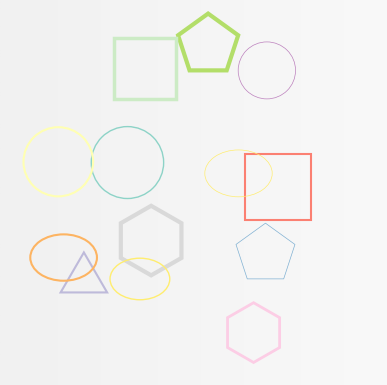[{"shape": "circle", "thickness": 1, "radius": 0.47, "center": [0.329, 0.578]}, {"shape": "circle", "thickness": 1.5, "radius": 0.45, "center": [0.15, 0.58]}, {"shape": "triangle", "thickness": 1.5, "radius": 0.35, "center": [0.216, 0.275]}, {"shape": "square", "thickness": 1.5, "radius": 0.42, "center": [0.717, 0.514]}, {"shape": "pentagon", "thickness": 0.5, "radius": 0.4, "center": [0.685, 0.34]}, {"shape": "oval", "thickness": 1.5, "radius": 0.43, "center": [0.164, 0.331]}, {"shape": "pentagon", "thickness": 3, "radius": 0.41, "center": [0.537, 0.883]}, {"shape": "hexagon", "thickness": 2, "radius": 0.39, "center": [0.654, 0.136]}, {"shape": "hexagon", "thickness": 3, "radius": 0.45, "center": [0.39, 0.375]}, {"shape": "circle", "thickness": 0.5, "radius": 0.37, "center": [0.689, 0.817]}, {"shape": "square", "thickness": 2.5, "radius": 0.4, "center": [0.375, 0.822]}, {"shape": "oval", "thickness": 1, "radius": 0.39, "center": [0.361, 0.275]}, {"shape": "oval", "thickness": 0.5, "radius": 0.43, "center": [0.616, 0.55]}]